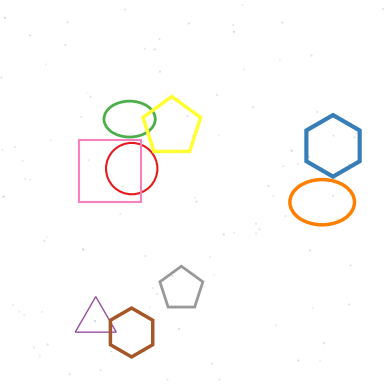[{"shape": "circle", "thickness": 1.5, "radius": 0.33, "center": [0.342, 0.562]}, {"shape": "hexagon", "thickness": 3, "radius": 0.4, "center": [0.865, 0.621]}, {"shape": "oval", "thickness": 2, "radius": 0.33, "center": [0.337, 0.691]}, {"shape": "triangle", "thickness": 1, "radius": 0.31, "center": [0.249, 0.168]}, {"shape": "oval", "thickness": 2.5, "radius": 0.42, "center": [0.837, 0.475]}, {"shape": "pentagon", "thickness": 2.5, "radius": 0.39, "center": [0.446, 0.67]}, {"shape": "hexagon", "thickness": 2.5, "radius": 0.32, "center": [0.342, 0.136]}, {"shape": "square", "thickness": 1.5, "radius": 0.4, "center": [0.285, 0.557]}, {"shape": "pentagon", "thickness": 2, "radius": 0.29, "center": [0.471, 0.25]}]